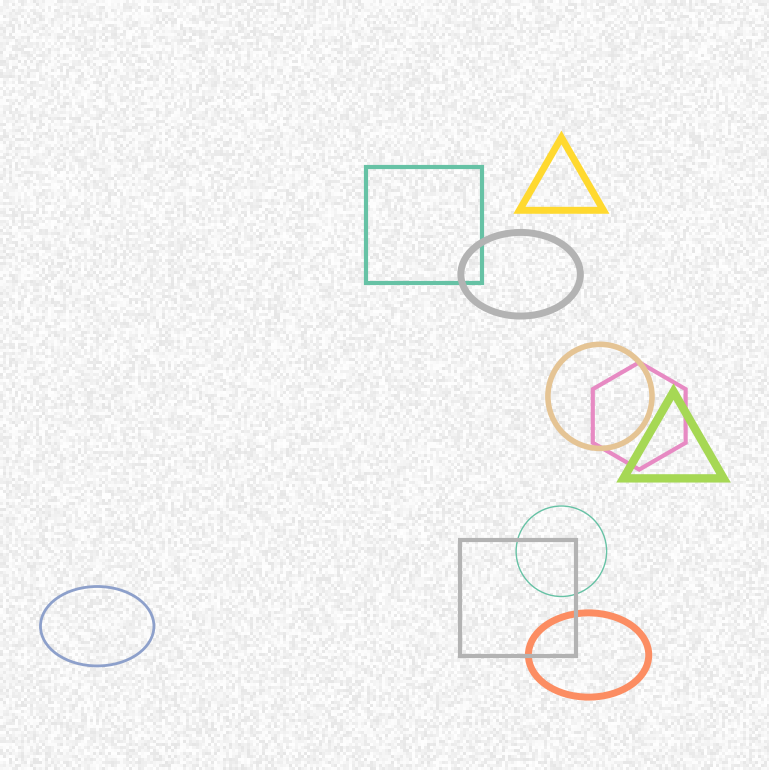[{"shape": "square", "thickness": 1.5, "radius": 0.38, "center": [0.551, 0.708]}, {"shape": "circle", "thickness": 0.5, "radius": 0.29, "center": [0.729, 0.284]}, {"shape": "oval", "thickness": 2.5, "radius": 0.39, "center": [0.764, 0.149]}, {"shape": "oval", "thickness": 1, "radius": 0.37, "center": [0.126, 0.187]}, {"shape": "hexagon", "thickness": 1.5, "radius": 0.35, "center": [0.83, 0.46]}, {"shape": "triangle", "thickness": 3, "radius": 0.38, "center": [0.875, 0.416]}, {"shape": "triangle", "thickness": 2.5, "radius": 0.32, "center": [0.729, 0.758]}, {"shape": "circle", "thickness": 2, "radius": 0.34, "center": [0.779, 0.485]}, {"shape": "square", "thickness": 1.5, "radius": 0.38, "center": [0.673, 0.223]}, {"shape": "oval", "thickness": 2.5, "radius": 0.39, "center": [0.676, 0.644]}]